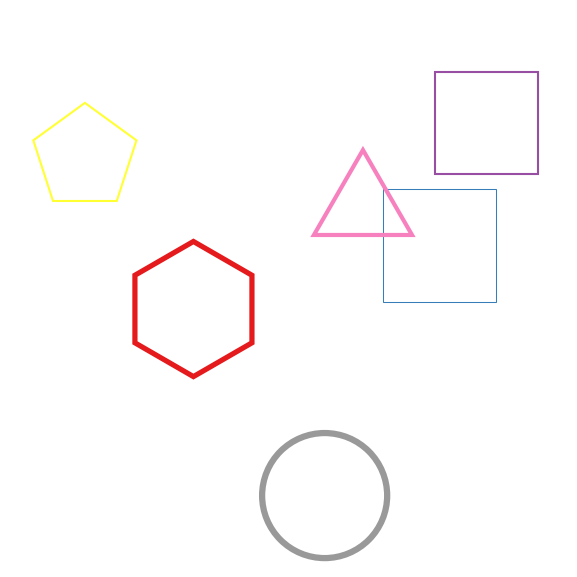[{"shape": "hexagon", "thickness": 2.5, "radius": 0.58, "center": [0.335, 0.464]}, {"shape": "square", "thickness": 0.5, "radius": 0.49, "center": [0.761, 0.574]}, {"shape": "square", "thickness": 1, "radius": 0.44, "center": [0.843, 0.786]}, {"shape": "pentagon", "thickness": 1, "radius": 0.47, "center": [0.147, 0.727]}, {"shape": "triangle", "thickness": 2, "radius": 0.49, "center": [0.629, 0.641]}, {"shape": "circle", "thickness": 3, "radius": 0.54, "center": [0.562, 0.141]}]